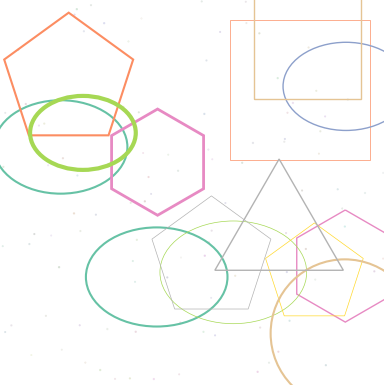[{"shape": "oval", "thickness": 1.5, "radius": 0.87, "center": [0.158, 0.618]}, {"shape": "oval", "thickness": 1.5, "radius": 0.92, "center": [0.407, 0.281]}, {"shape": "pentagon", "thickness": 1.5, "radius": 0.88, "center": [0.178, 0.791]}, {"shape": "square", "thickness": 0.5, "radius": 0.91, "center": [0.78, 0.765]}, {"shape": "oval", "thickness": 1, "radius": 0.82, "center": [0.899, 0.776]}, {"shape": "hexagon", "thickness": 1, "radius": 0.73, "center": [0.897, 0.309]}, {"shape": "hexagon", "thickness": 2, "radius": 0.69, "center": [0.409, 0.579]}, {"shape": "oval", "thickness": 0.5, "radius": 0.95, "center": [0.606, 0.293]}, {"shape": "oval", "thickness": 3, "radius": 0.69, "center": [0.215, 0.655]}, {"shape": "pentagon", "thickness": 0.5, "radius": 0.67, "center": [0.817, 0.288]}, {"shape": "circle", "thickness": 1.5, "radius": 0.96, "center": [0.895, 0.134]}, {"shape": "square", "thickness": 1, "radius": 0.7, "center": [0.799, 0.883]}, {"shape": "pentagon", "thickness": 0.5, "radius": 0.81, "center": [0.549, 0.329]}, {"shape": "triangle", "thickness": 1, "radius": 0.96, "center": [0.725, 0.394]}]